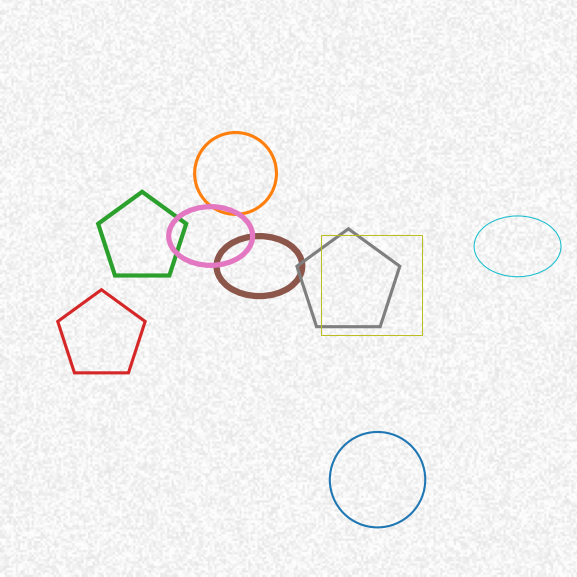[{"shape": "circle", "thickness": 1, "radius": 0.41, "center": [0.654, 0.169]}, {"shape": "circle", "thickness": 1.5, "radius": 0.35, "center": [0.408, 0.699]}, {"shape": "pentagon", "thickness": 2, "radius": 0.4, "center": [0.246, 0.587]}, {"shape": "pentagon", "thickness": 1.5, "radius": 0.4, "center": [0.176, 0.418]}, {"shape": "oval", "thickness": 3, "radius": 0.37, "center": [0.449, 0.538]}, {"shape": "oval", "thickness": 2.5, "radius": 0.36, "center": [0.365, 0.59]}, {"shape": "pentagon", "thickness": 1.5, "radius": 0.47, "center": [0.603, 0.509]}, {"shape": "square", "thickness": 0.5, "radius": 0.43, "center": [0.643, 0.506]}, {"shape": "oval", "thickness": 0.5, "radius": 0.38, "center": [0.896, 0.573]}]